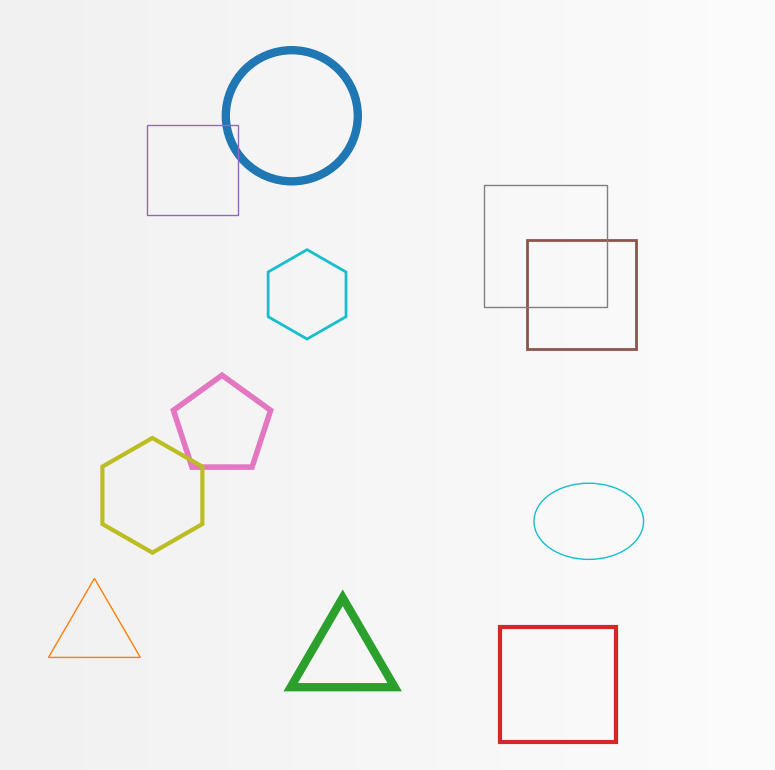[{"shape": "circle", "thickness": 3, "radius": 0.43, "center": [0.377, 0.85]}, {"shape": "triangle", "thickness": 0.5, "radius": 0.34, "center": [0.122, 0.18]}, {"shape": "triangle", "thickness": 3, "radius": 0.39, "center": [0.442, 0.146]}, {"shape": "square", "thickness": 1.5, "radius": 0.37, "center": [0.72, 0.111]}, {"shape": "square", "thickness": 0.5, "radius": 0.29, "center": [0.248, 0.779]}, {"shape": "square", "thickness": 1, "radius": 0.35, "center": [0.751, 0.617]}, {"shape": "pentagon", "thickness": 2, "radius": 0.33, "center": [0.286, 0.447]}, {"shape": "square", "thickness": 0.5, "radius": 0.4, "center": [0.704, 0.68]}, {"shape": "hexagon", "thickness": 1.5, "radius": 0.37, "center": [0.197, 0.357]}, {"shape": "oval", "thickness": 0.5, "radius": 0.35, "center": [0.76, 0.323]}, {"shape": "hexagon", "thickness": 1, "radius": 0.29, "center": [0.396, 0.618]}]